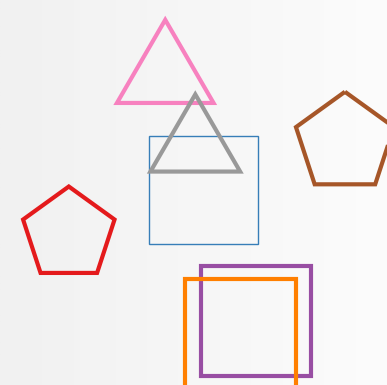[{"shape": "pentagon", "thickness": 3, "radius": 0.62, "center": [0.178, 0.391]}, {"shape": "square", "thickness": 1, "radius": 0.7, "center": [0.524, 0.506]}, {"shape": "square", "thickness": 3, "radius": 0.71, "center": [0.661, 0.166]}, {"shape": "square", "thickness": 3, "radius": 0.72, "center": [0.62, 0.131]}, {"shape": "pentagon", "thickness": 3, "radius": 0.66, "center": [0.89, 0.629]}, {"shape": "triangle", "thickness": 3, "radius": 0.72, "center": [0.426, 0.805]}, {"shape": "triangle", "thickness": 3, "radius": 0.67, "center": [0.504, 0.621]}]